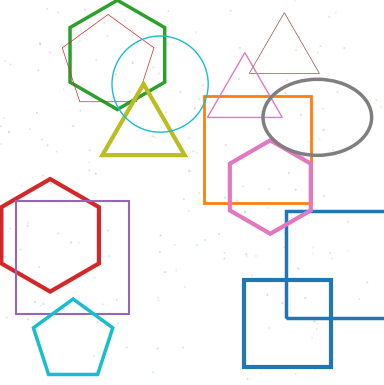[{"shape": "square", "thickness": 3, "radius": 0.57, "center": [0.746, 0.159]}, {"shape": "square", "thickness": 2.5, "radius": 0.69, "center": [0.882, 0.313]}, {"shape": "square", "thickness": 2, "radius": 0.7, "center": [0.669, 0.612]}, {"shape": "hexagon", "thickness": 2.5, "radius": 0.71, "center": [0.305, 0.857]}, {"shape": "hexagon", "thickness": 3, "radius": 0.73, "center": [0.13, 0.389]}, {"shape": "pentagon", "thickness": 0.5, "radius": 0.63, "center": [0.281, 0.837]}, {"shape": "square", "thickness": 1.5, "radius": 0.73, "center": [0.188, 0.331]}, {"shape": "triangle", "thickness": 0.5, "radius": 0.53, "center": [0.739, 0.862]}, {"shape": "hexagon", "thickness": 3, "radius": 0.61, "center": [0.702, 0.514]}, {"shape": "triangle", "thickness": 1, "radius": 0.56, "center": [0.636, 0.751]}, {"shape": "oval", "thickness": 2.5, "radius": 0.71, "center": [0.824, 0.695]}, {"shape": "triangle", "thickness": 3, "radius": 0.62, "center": [0.373, 0.659]}, {"shape": "circle", "thickness": 1, "radius": 0.62, "center": [0.416, 0.782]}, {"shape": "pentagon", "thickness": 2.5, "radius": 0.54, "center": [0.19, 0.115]}]